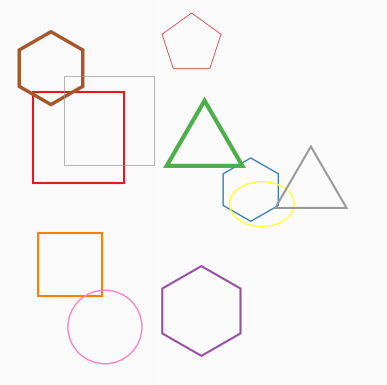[{"shape": "pentagon", "thickness": 0.5, "radius": 0.4, "center": [0.494, 0.886]}, {"shape": "square", "thickness": 1.5, "radius": 0.59, "center": [0.202, 0.643]}, {"shape": "hexagon", "thickness": 1, "radius": 0.41, "center": [0.647, 0.507]}, {"shape": "triangle", "thickness": 3, "radius": 0.56, "center": [0.528, 0.626]}, {"shape": "hexagon", "thickness": 1.5, "radius": 0.58, "center": [0.52, 0.192]}, {"shape": "square", "thickness": 1.5, "radius": 0.41, "center": [0.181, 0.313]}, {"shape": "oval", "thickness": 1, "radius": 0.42, "center": [0.676, 0.47]}, {"shape": "hexagon", "thickness": 2.5, "radius": 0.47, "center": [0.132, 0.823]}, {"shape": "circle", "thickness": 1, "radius": 0.48, "center": [0.271, 0.151]}, {"shape": "square", "thickness": 0.5, "radius": 0.58, "center": [0.282, 0.687]}, {"shape": "triangle", "thickness": 1.5, "radius": 0.53, "center": [0.802, 0.513]}]